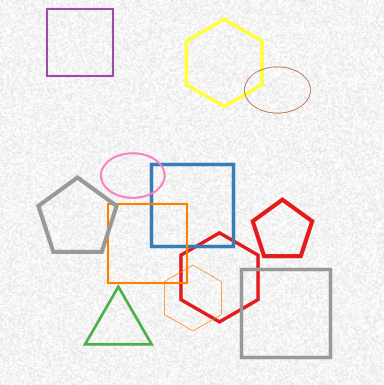[{"shape": "pentagon", "thickness": 3, "radius": 0.41, "center": [0.734, 0.4]}, {"shape": "hexagon", "thickness": 2.5, "radius": 0.58, "center": [0.57, 0.28]}, {"shape": "square", "thickness": 2.5, "radius": 0.53, "center": [0.499, 0.467]}, {"shape": "triangle", "thickness": 2, "radius": 0.5, "center": [0.307, 0.156]}, {"shape": "square", "thickness": 1.5, "radius": 0.43, "center": [0.208, 0.889]}, {"shape": "hexagon", "thickness": 0.5, "radius": 0.43, "center": [0.501, 0.226]}, {"shape": "square", "thickness": 1.5, "radius": 0.51, "center": [0.382, 0.367]}, {"shape": "hexagon", "thickness": 2.5, "radius": 0.57, "center": [0.583, 0.837]}, {"shape": "oval", "thickness": 0.5, "radius": 0.43, "center": [0.721, 0.766]}, {"shape": "oval", "thickness": 1.5, "radius": 0.41, "center": [0.345, 0.544]}, {"shape": "pentagon", "thickness": 3, "radius": 0.53, "center": [0.201, 0.432]}, {"shape": "square", "thickness": 2.5, "radius": 0.57, "center": [0.742, 0.187]}]